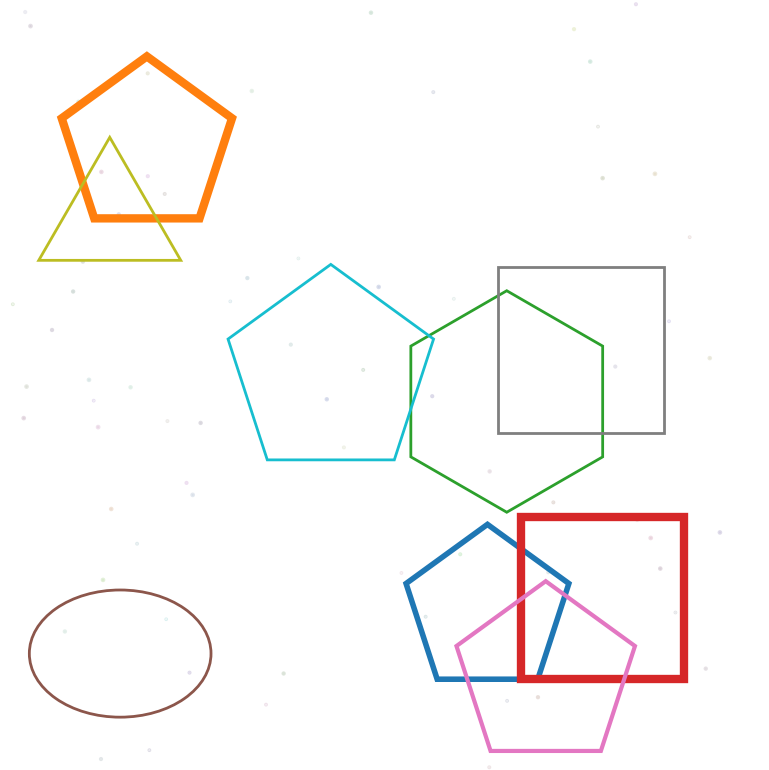[{"shape": "pentagon", "thickness": 2, "radius": 0.56, "center": [0.633, 0.208]}, {"shape": "pentagon", "thickness": 3, "radius": 0.58, "center": [0.191, 0.81]}, {"shape": "hexagon", "thickness": 1, "radius": 0.72, "center": [0.658, 0.479]}, {"shape": "square", "thickness": 3, "radius": 0.53, "center": [0.783, 0.223]}, {"shape": "oval", "thickness": 1, "radius": 0.59, "center": [0.156, 0.151]}, {"shape": "pentagon", "thickness": 1.5, "radius": 0.61, "center": [0.709, 0.123]}, {"shape": "square", "thickness": 1, "radius": 0.54, "center": [0.755, 0.545]}, {"shape": "triangle", "thickness": 1, "radius": 0.53, "center": [0.143, 0.715]}, {"shape": "pentagon", "thickness": 1, "radius": 0.7, "center": [0.43, 0.516]}]